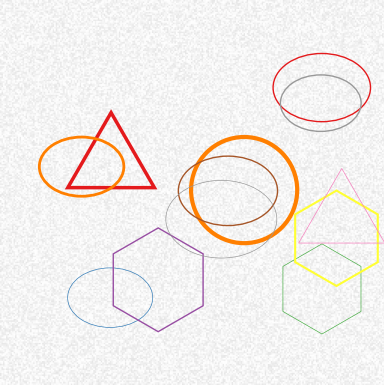[{"shape": "triangle", "thickness": 2.5, "radius": 0.65, "center": [0.289, 0.578]}, {"shape": "oval", "thickness": 1, "radius": 0.63, "center": [0.836, 0.773]}, {"shape": "oval", "thickness": 0.5, "radius": 0.55, "center": [0.286, 0.227]}, {"shape": "hexagon", "thickness": 0.5, "radius": 0.59, "center": [0.836, 0.25]}, {"shape": "hexagon", "thickness": 1, "radius": 0.67, "center": [0.411, 0.273]}, {"shape": "oval", "thickness": 2, "radius": 0.55, "center": [0.212, 0.567]}, {"shape": "circle", "thickness": 3, "radius": 0.69, "center": [0.634, 0.506]}, {"shape": "hexagon", "thickness": 1.5, "radius": 0.62, "center": [0.874, 0.381]}, {"shape": "oval", "thickness": 1, "radius": 0.64, "center": [0.592, 0.504]}, {"shape": "triangle", "thickness": 0.5, "radius": 0.65, "center": [0.888, 0.433]}, {"shape": "oval", "thickness": 1, "radius": 0.52, "center": [0.833, 0.732]}, {"shape": "oval", "thickness": 0.5, "radius": 0.72, "center": [0.575, 0.431]}]